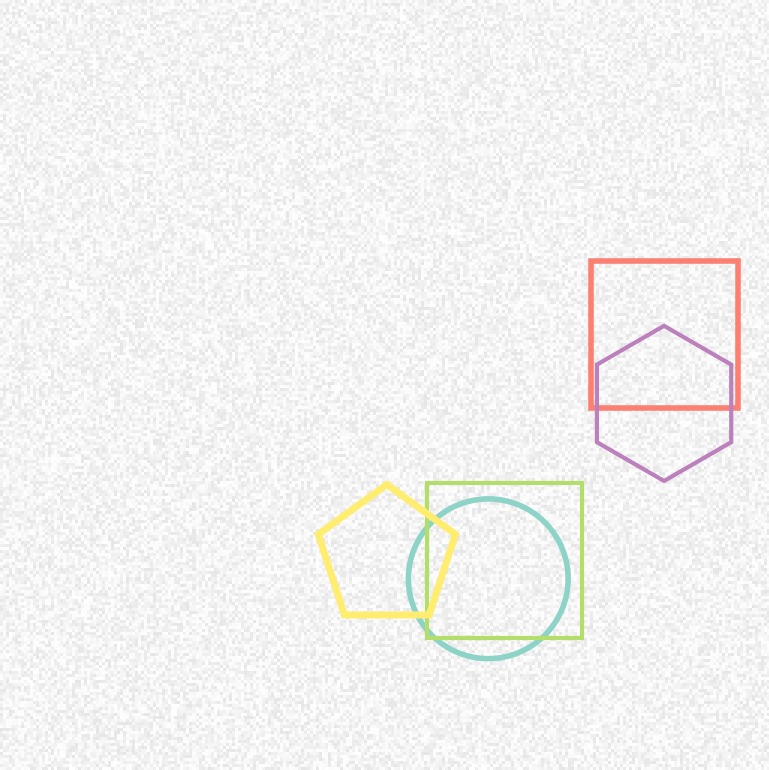[{"shape": "circle", "thickness": 2, "radius": 0.52, "center": [0.634, 0.248]}, {"shape": "square", "thickness": 2, "radius": 0.48, "center": [0.863, 0.566]}, {"shape": "square", "thickness": 1.5, "radius": 0.5, "center": [0.656, 0.272]}, {"shape": "hexagon", "thickness": 1.5, "radius": 0.5, "center": [0.862, 0.476]}, {"shape": "pentagon", "thickness": 2.5, "radius": 0.47, "center": [0.502, 0.277]}]